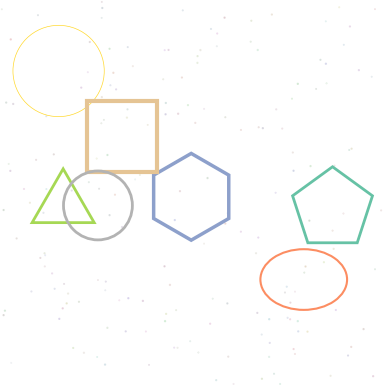[{"shape": "pentagon", "thickness": 2, "radius": 0.55, "center": [0.864, 0.458]}, {"shape": "oval", "thickness": 1.5, "radius": 0.56, "center": [0.789, 0.274]}, {"shape": "hexagon", "thickness": 2.5, "radius": 0.56, "center": [0.497, 0.489]}, {"shape": "triangle", "thickness": 2, "radius": 0.47, "center": [0.164, 0.468]}, {"shape": "circle", "thickness": 0.5, "radius": 0.59, "center": [0.152, 0.816]}, {"shape": "square", "thickness": 3, "radius": 0.46, "center": [0.316, 0.645]}, {"shape": "circle", "thickness": 2, "radius": 0.45, "center": [0.254, 0.466]}]